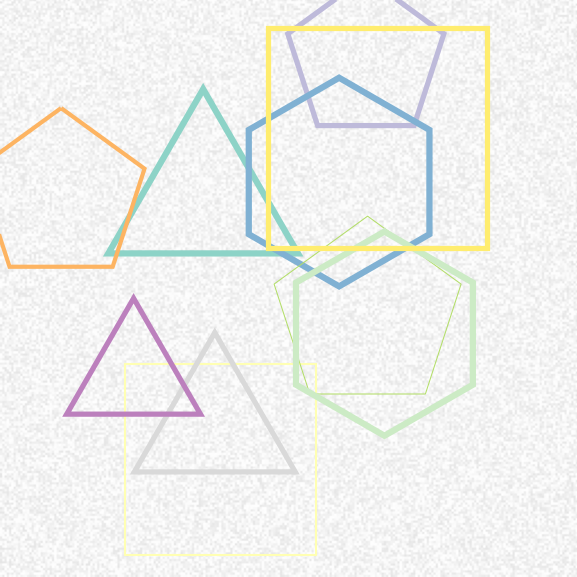[{"shape": "triangle", "thickness": 3, "radius": 0.95, "center": [0.352, 0.655]}, {"shape": "square", "thickness": 1, "radius": 0.83, "center": [0.382, 0.204]}, {"shape": "pentagon", "thickness": 2.5, "radius": 0.71, "center": [0.633, 0.897]}, {"shape": "hexagon", "thickness": 3, "radius": 0.9, "center": [0.587, 0.684]}, {"shape": "pentagon", "thickness": 2, "radius": 0.76, "center": [0.106, 0.66]}, {"shape": "pentagon", "thickness": 0.5, "radius": 0.85, "center": [0.637, 0.455]}, {"shape": "triangle", "thickness": 2.5, "radius": 0.8, "center": [0.372, 0.262]}, {"shape": "triangle", "thickness": 2.5, "radius": 0.67, "center": [0.231, 0.349]}, {"shape": "hexagon", "thickness": 3, "radius": 0.88, "center": [0.666, 0.421]}, {"shape": "square", "thickness": 2.5, "radius": 0.95, "center": [0.654, 0.76]}]